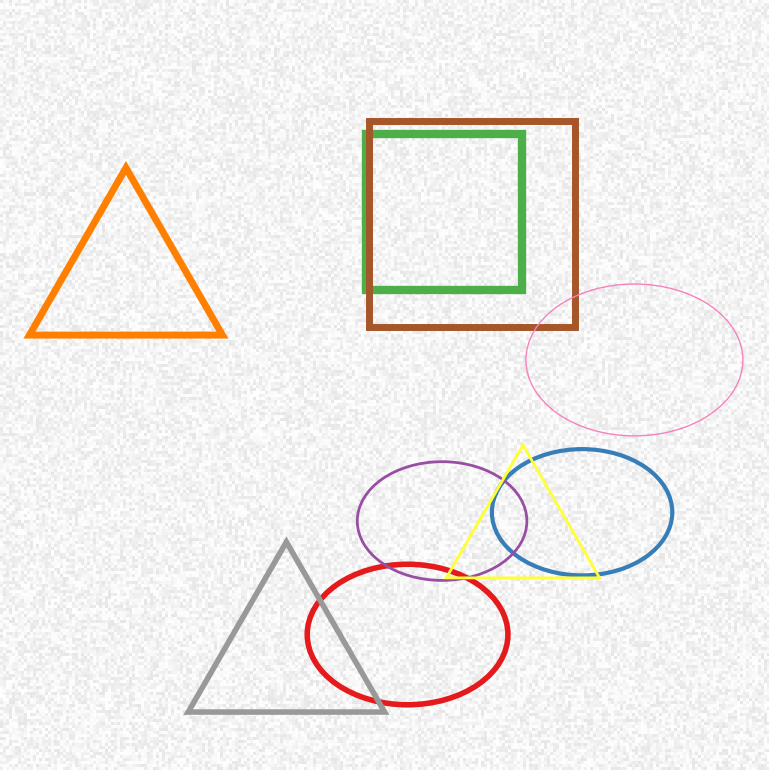[{"shape": "oval", "thickness": 2, "radius": 0.65, "center": [0.529, 0.176]}, {"shape": "oval", "thickness": 1.5, "radius": 0.59, "center": [0.756, 0.335]}, {"shape": "square", "thickness": 3, "radius": 0.51, "center": [0.577, 0.725]}, {"shape": "oval", "thickness": 1, "radius": 0.55, "center": [0.574, 0.323]}, {"shape": "triangle", "thickness": 2.5, "radius": 0.72, "center": [0.164, 0.637]}, {"shape": "triangle", "thickness": 1, "radius": 0.57, "center": [0.679, 0.307]}, {"shape": "square", "thickness": 2.5, "radius": 0.67, "center": [0.613, 0.709]}, {"shape": "oval", "thickness": 0.5, "radius": 0.7, "center": [0.824, 0.533]}, {"shape": "triangle", "thickness": 2, "radius": 0.74, "center": [0.372, 0.149]}]